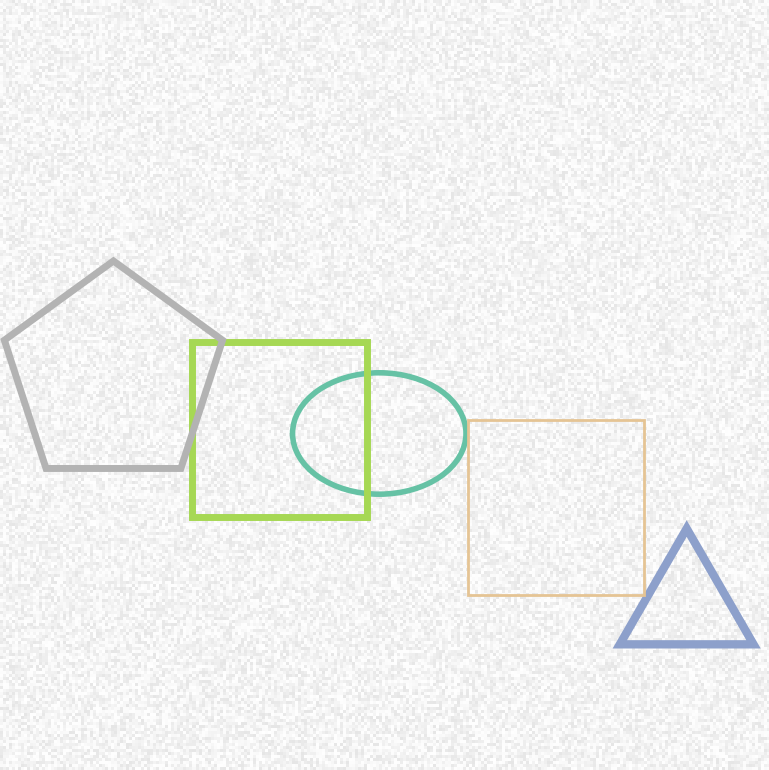[{"shape": "oval", "thickness": 2, "radius": 0.56, "center": [0.493, 0.437]}, {"shape": "triangle", "thickness": 3, "radius": 0.5, "center": [0.892, 0.213]}, {"shape": "square", "thickness": 2.5, "radius": 0.57, "center": [0.363, 0.442]}, {"shape": "square", "thickness": 1, "radius": 0.57, "center": [0.722, 0.34]}, {"shape": "pentagon", "thickness": 2.5, "radius": 0.74, "center": [0.147, 0.512]}]